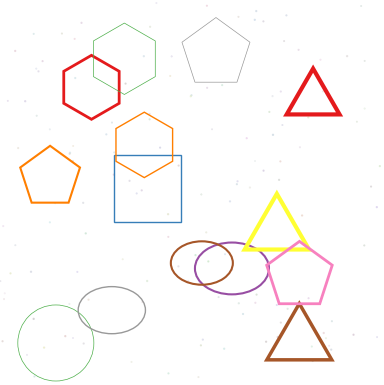[{"shape": "hexagon", "thickness": 2, "radius": 0.42, "center": [0.238, 0.773]}, {"shape": "triangle", "thickness": 3, "radius": 0.4, "center": [0.813, 0.742]}, {"shape": "square", "thickness": 1, "radius": 0.44, "center": [0.384, 0.511]}, {"shape": "hexagon", "thickness": 0.5, "radius": 0.46, "center": [0.323, 0.847]}, {"shape": "circle", "thickness": 0.5, "radius": 0.49, "center": [0.145, 0.109]}, {"shape": "oval", "thickness": 1.5, "radius": 0.48, "center": [0.602, 0.303]}, {"shape": "hexagon", "thickness": 1, "radius": 0.42, "center": [0.375, 0.624]}, {"shape": "pentagon", "thickness": 1.5, "radius": 0.41, "center": [0.13, 0.54]}, {"shape": "triangle", "thickness": 3, "radius": 0.48, "center": [0.719, 0.4]}, {"shape": "oval", "thickness": 1.5, "radius": 0.4, "center": [0.524, 0.317]}, {"shape": "triangle", "thickness": 2.5, "radius": 0.49, "center": [0.777, 0.114]}, {"shape": "pentagon", "thickness": 2, "radius": 0.45, "center": [0.778, 0.283]}, {"shape": "pentagon", "thickness": 0.5, "radius": 0.46, "center": [0.561, 0.862]}, {"shape": "oval", "thickness": 1, "radius": 0.44, "center": [0.29, 0.194]}]